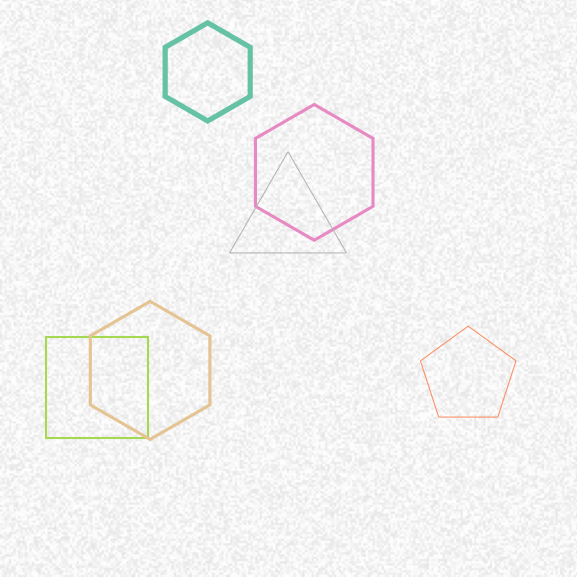[{"shape": "hexagon", "thickness": 2.5, "radius": 0.43, "center": [0.36, 0.875]}, {"shape": "pentagon", "thickness": 0.5, "radius": 0.44, "center": [0.811, 0.347]}, {"shape": "hexagon", "thickness": 1.5, "radius": 0.59, "center": [0.544, 0.701]}, {"shape": "square", "thickness": 1, "radius": 0.44, "center": [0.168, 0.328]}, {"shape": "hexagon", "thickness": 1.5, "radius": 0.6, "center": [0.26, 0.358]}, {"shape": "triangle", "thickness": 0.5, "radius": 0.58, "center": [0.499, 0.62]}]